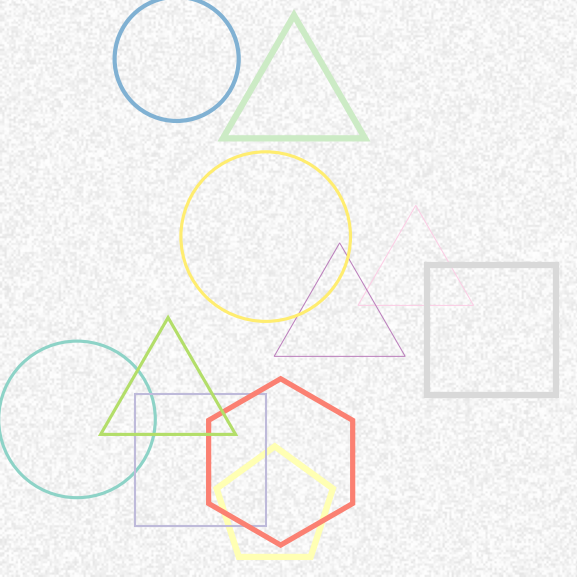[{"shape": "circle", "thickness": 1.5, "radius": 0.68, "center": [0.133, 0.273]}, {"shape": "pentagon", "thickness": 3, "radius": 0.53, "center": [0.476, 0.12]}, {"shape": "square", "thickness": 1, "radius": 0.57, "center": [0.347, 0.202]}, {"shape": "hexagon", "thickness": 2.5, "radius": 0.72, "center": [0.486, 0.199]}, {"shape": "circle", "thickness": 2, "radius": 0.54, "center": [0.306, 0.897]}, {"shape": "triangle", "thickness": 1.5, "radius": 0.67, "center": [0.291, 0.314]}, {"shape": "triangle", "thickness": 0.5, "radius": 0.58, "center": [0.72, 0.528]}, {"shape": "square", "thickness": 3, "radius": 0.56, "center": [0.851, 0.428]}, {"shape": "triangle", "thickness": 0.5, "radius": 0.66, "center": [0.588, 0.448]}, {"shape": "triangle", "thickness": 3, "radius": 0.71, "center": [0.509, 0.831]}, {"shape": "circle", "thickness": 1.5, "radius": 0.73, "center": [0.46, 0.589]}]